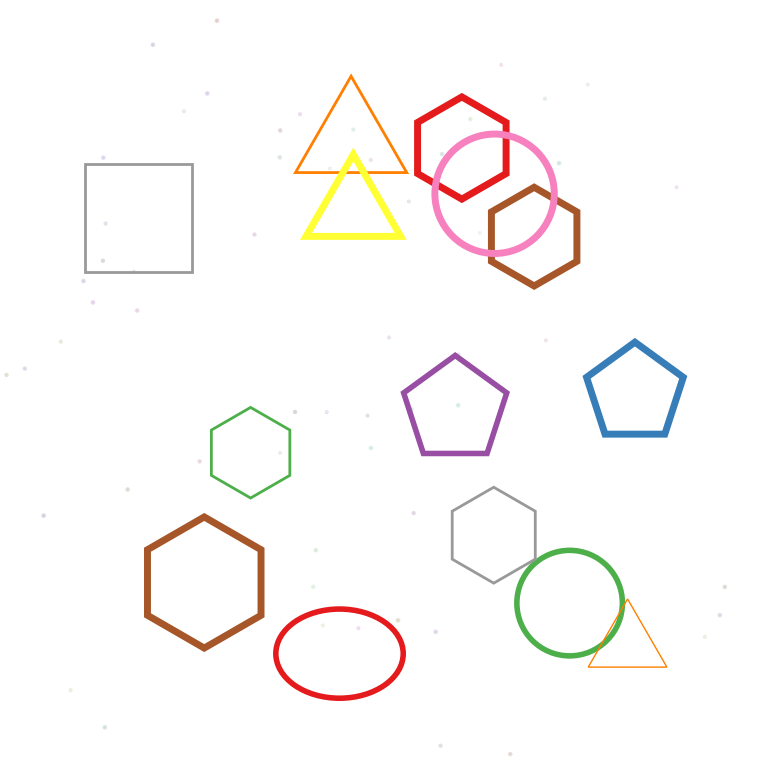[{"shape": "hexagon", "thickness": 2.5, "radius": 0.33, "center": [0.6, 0.808]}, {"shape": "oval", "thickness": 2, "radius": 0.41, "center": [0.441, 0.151]}, {"shape": "pentagon", "thickness": 2.5, "radius": 0.33, "center": [0.825, 0.49]}, {"shape": "hexagon", "thickness": 1, "radius": 0.29, "center": [0.325, 0.412]}, {"shape": "circle", "thickness": 2, "radius": 0.34, "center": [0.74, 0.217]}, {"shape": "pentagon", "thickness": 2, "radius": 0.35, "center": [0.591, 0.468]}, {"shape": "triangle", "thickness": 0.5, "radius": 0.29, "center": [0.815, 0.163]}, {"shape": "triangle", "thickness": 1, "radius": 0.42, "center": [0.456, 0.818]}, {"shape": "triangle", "thickness": 2.5, "radius": 0.35, "center": [0.459, 0.728]}, {"shape": "hexagon", "thickness": 2.5, "radius": 0.32, "center": [0.694, 0.693]}, {"shape": "hexagon", "thickness": 2.5, "radius": 0.43, "center": [0.265, 0.243]}, {"shape": "circle", "thickness": 2.5, "radius": 0.39, "center": [0.642, 0.748]}, {"shape": "square", "thickness": 1, "radius": 0.35, "center": [0.18, 0.717]}, {"shape": "hexagon", "thickness": 1, "radius": 0.31, "center": [0.641, 0.305]}]